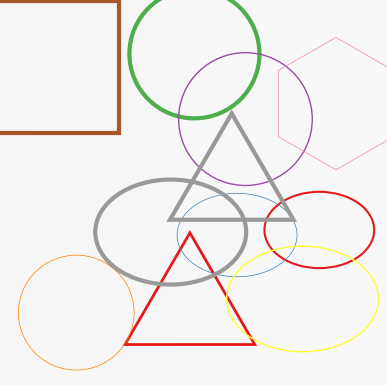[{"shape": "oval", "thickness": 1.5, "radius": 0.71, "center": [0.824, 0.403]}, {"shape": "triangle", "thickness": 2, "radius": 0.97, "center": [0.49, 0.202]}, {"shape": "oval", "thickness": 0.5, "radius": 0.77, "center": [0.612, 0.389]}, {"shape": "circle", "thickness": 3, "radius": 0.84, "center": [0.502, 0.86]}, {"shape": "circle", "thickness": 1, "radius": 0.86, "center": [0.633, 0.691]}, {"shape": "circle", "thickness": 0.5, "radius": 0.75, "center": [0.197, 0.188]}, {"shape": "oval", "thickness": 1, "radius": 0.98, "center": [0.781, 0.223]}, {"shape": "square", "thickness": 3, "radius": 0.85, "center": [0.136, 0.826]}, {"shape": "hexagon", "thickness": 0.5, "radius": 0.86, "center": [0.867, 0.731]}, {"shape": "oval", "thickness": 3, "radius": 0.97, "center": [0.441, 0.397]}, {"shape": "triangle", "thickness": 3, "radius": 0.92, "center": [0.598, 0.521]}]